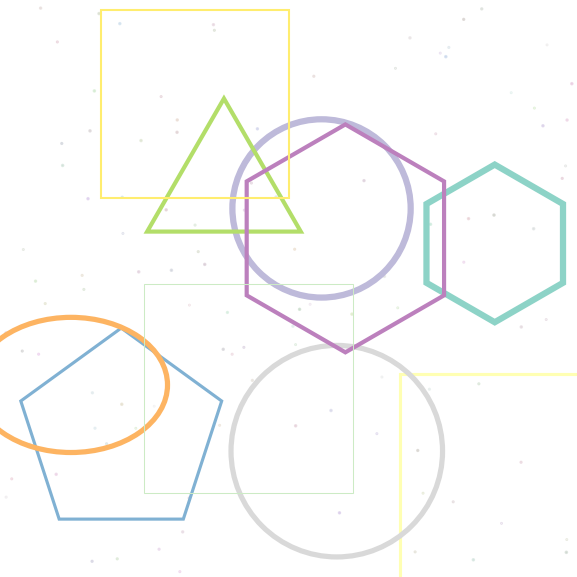[{"shape": "hexagon", "thickness": 3, "radius": 0.68, "center": [0.857, 0.578]}, {"shape": "square", "thickness": 1.5, "radius": 1.0, "center": [0.892, 0.153]}, {"shape": "circle", "thickness": 3, "radius": 0.77, "center": [0.557, 0.638]}, {"shape": "pentagon", "thickness": 1.5, "radius": 0.91, "center": [0.21, 0.248]}, {"shape": "oval", "thickness": 2.5, "radius": 0.84, "center": [0.123, 0.333]}, {"shape": "triangle", "thickness": 2, "radius": 0.77, "center": [0.388, 0.675]}, {"shape": "circle", "thickness": 2.5, "radius": 0.92, "center": [0.583, 0.218]}, {"shape": "hexagon", "thickness": 2, "radius": 0.99, "center": [0.598, 0.586]}, {"shape": "square", "thickness": 0.5, "radius": 0.9, "center": [0.43, 0.326]}, {"shape": "square", "thickness": 1, "radius": 0.81, "center": [0.338, 0.819]}]